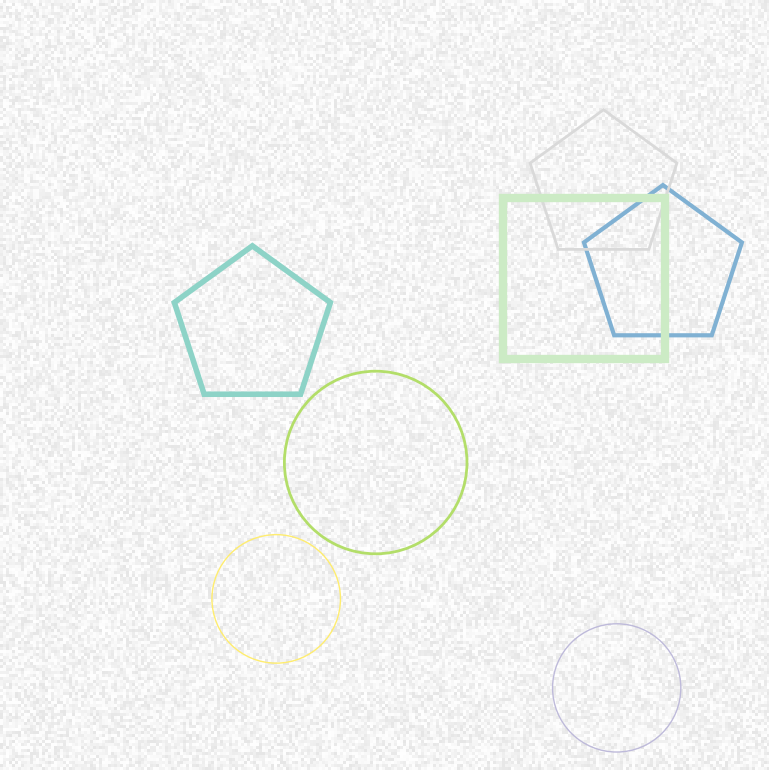[{"shape": "pentagon", "thickness": 2, "radius": 0.53, "center": [0.328, 0.574]}, {"shape": "circle", "thickness": 0.5, "radius": 0.42, "center": [0.801, 0.107]}, {"shape": "pentagon", "thickness": 1.5, "radius": 0.54, "center": [0.861, 0.652]}, {"shape": "circle", "thickness": 1, "radius": 0.59, "center": [0.488, 0.399]}, {"shape": "pentagon", "thickness": 1, "radius": 0.5, "center": [0.784, 0.757]}, {"shape": "square", "thickness": 3, "radius": 0.52, "center": [0.758, 0.638]}, {"shape": "circle", "thickness": 0.5, "radius": 0.42, "center": [0.359, 0.222]}]